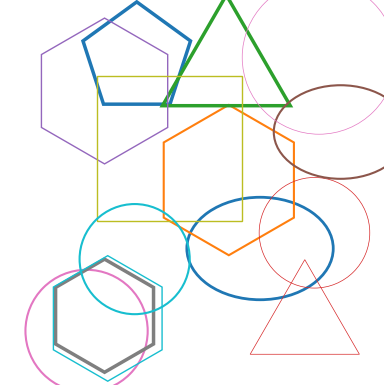[{"shape": "pentagon", "thickness": 2.5, "radius": 0.73, "center": [0.355, 0.848]}, {"shape": "oval", "thickness": 2, "radius": 0.95, "center": [0.675, 0.355]}, {"shape": "hexagon", "thickness": 1.5, "radius": 0.98, "center": [0.594, 0.532]}, {"shape": "triangle", "thickness": 2.5, "radius": 0.96, "center": [0.588, 0.821]}, {"shape": "circle", "thickness": 0.5, "radius": 0.72, "center": [0.817, 0.395]}, {"shape": "triangle", "thickness": 0.5, "radius": 0.82, "center": [0.792, 0.162]}, {"shape": "hexagon", "thickness": 1, "radius": 0.95, "center": [0.272, 0.764]}, {"shape": "oval", "thickness": 1.5, "radius": 0.87, "center": [0.885, 0.657]}, {"shape": "circle", "thickness": 1.5, "radius": 0.79, "center": [0.225, 0.14]}, {"shape": "circle", "thickness": 0.5, "radius": 1.0, "center": [0.829, 0.851]}, {"shape": "hexagon", "thickness": 2.5, "radius": 0.73, "center": [0.272, 0.18]}, {"shape": "square", "thickness": 1, "radius": 0.94, "center": [0.439, 0.614]}, {"shape": "circle", "thickness": 1.5, "radius": 0.72, "center": [0.35, 0.327]}, {"shape": "hexagon", "thickness": 1, "radius": 0.81, "center": [0.28, 0.173]}]